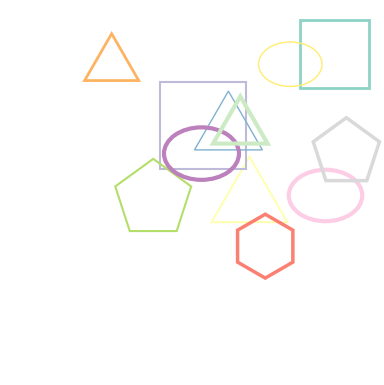[{"shape": "square", "thickness": 2, "radius": 0.45, "center": [0.868, 0.859]}, {"shape": "triangle", "thickness": 1.5, "radius": 0.57, "center": [0.648, 0.48]}, {"shape": "square", "thickness": 1.5, "radius": 0.56, "center": [0.527, 0.674]}, {"shape": "hexagon", "thickness": 2.5, "radius": 0.41, "center": [0.689, 0.361]}, {"shape": "triangle", "thickness": 1, "radius": 0.51, "center": [0.593, 0.662]}, {"shape": "triangle", "thickness": 2, "radius": 0.41, "center": [0.29, 0.831]}, {"shape": "pentagon", "thickness": 1.5, "radius": 0.52, "center": [0.398, 0.484]}, {"shape": "oval", "thickness": 3, "radius": 0.48, "center": [0.845, 0.492]}, {"shape": "pentagon", "thickness": 2.5, "radius": 0.45, "center": [0.9, 0.604]}, {"shape": "oval", "thickness": 3, "radius": 0.49, "center": [0.523, 0.601]}, {"shape": "triangle", "thickness": 3, "radius": 0.41, "center": [0.624, 0.668]}, {"shape": "oval", "thickness": 1, "radius": 0.41, "center": [0.754, 0.833]}]